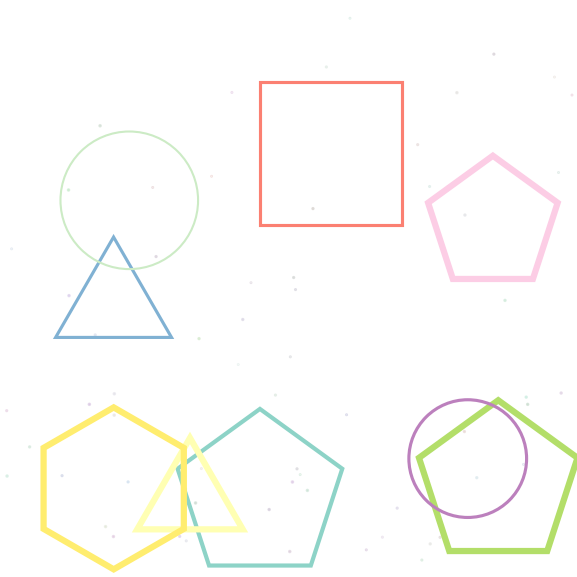[{"shape": "pentagon", "thickness": 2, "radius": 0.75, "center": [0.45, 0.141]}, {"shape": "triangle", "thickness": 3, "radius": 0.53, "center": [0.329, 0.135]}, {"shape": "square", "thickness": 1.5, "radius": 0.62, "center": [0.573, 0.733]}, {"shape": "triangle", "thickness": 1.5, "radius": 0.58, "center": [0.197, 0.473]}, {"shape": "pentagon", "thickness": 3, "radius": 0.72, "center": [0.863, 0.162]}, {"shape": "pentagon", "thickness": 3, "radius": 0.59, "center": [0.853, 0.612]}, {"shape": "circle", "thickness": 1.5, "radius": 0.51, "center": [0.81, 0.205]}, {"shape": "circle", "thickness": 1, "radius": 0.6, "center": [0.224, 0.652]}, {"shape": "hexagon", "thickness": 3, "radius": 0.7, "center": [0.197, 0.153]}]